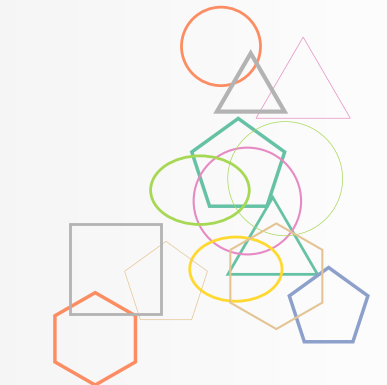[{"shape": "pentagon", "thickness": 2.5, "radius": 0.63, "center": [0.615, 0.566]}, {"shape": "triangle", "thickness": 2, "radius": 0.67, "center": [0.704, 0.354]}, {"shape": "hexagon", "thickness": 2.5, "radius": 0.6, "center": [0.246, 0.12]}, {"shape": "circle", "thickness": 2, "radius": 0.51, "center": [0.57, 0.879]}, {"shape": "pentagon", "thickness": 2.5, "radius": 0.53, "center": [0.848, 0.199]}, {"shape": "triangle", "thickness": 0.5, "radius": 0.7, "center": [0.782, 0.763]}, {"shape": "circle", "thickness": 1.5, "radius": 0.69, "center": [0.638, 0.478]}, {"shape": "circle", "thickness": 0.5, "radius": 0.74, "center": [0.736, 0.536]}, {"shape": "oval", "thickness": 2, "radius": 0.64, "center": [0.516, 0.506]}, {"shape": "oval", "thickness": 2, "radius": 0.6, "center": [0.609, 0.301]}, {"shape": "pentagon", "thickness": 0.5, "radius": 0.56, "center": [0.428, 0.261]}, {"shape": "hexagon", "thickness": 1.5, "radius": 0.69, "center": [0.713, 0.282]}, {"shape": "triangle", "thickness": 3, "radius": 0.51, "center": [0.647, 0.761]}, {"shape": "square", "thickness": 2, "radius": 0.59, "center": [0.297, 0.301]}]